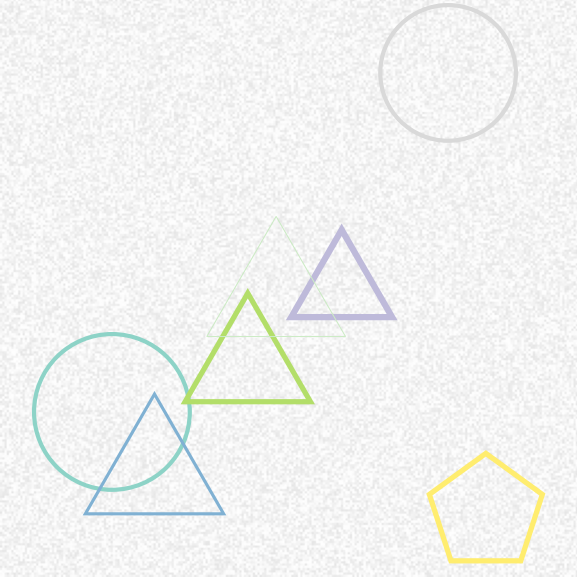[{"shape": "circle", "thickness": 2, "radius": 0.67, "center": [0.194, 0.286]}, {"shape": "triangle", "thickness": 3, "radius": 0.5, "center": [0.592, 0.5]}, {"shape": "triangle", "thickness": 1.5, "radius": 0.69, "center": [0.268, 0.179]}, {"shape": "triangle", "thickness": 2.5, "radius": 0.63, "center": [0.429, 0.366]}, {"shape": "circle", "thickness": 2, "radius": 0.59, "center": [0.776, 0.873]}, {"shape": "triangle", "thickness": 0.5, "radius": 0.69, "center": [0.478, 0.486]}, {"shape": "pentagon", "thickness": 2.5, "radius": 0.51, "center": [0.841, 0.111]}]